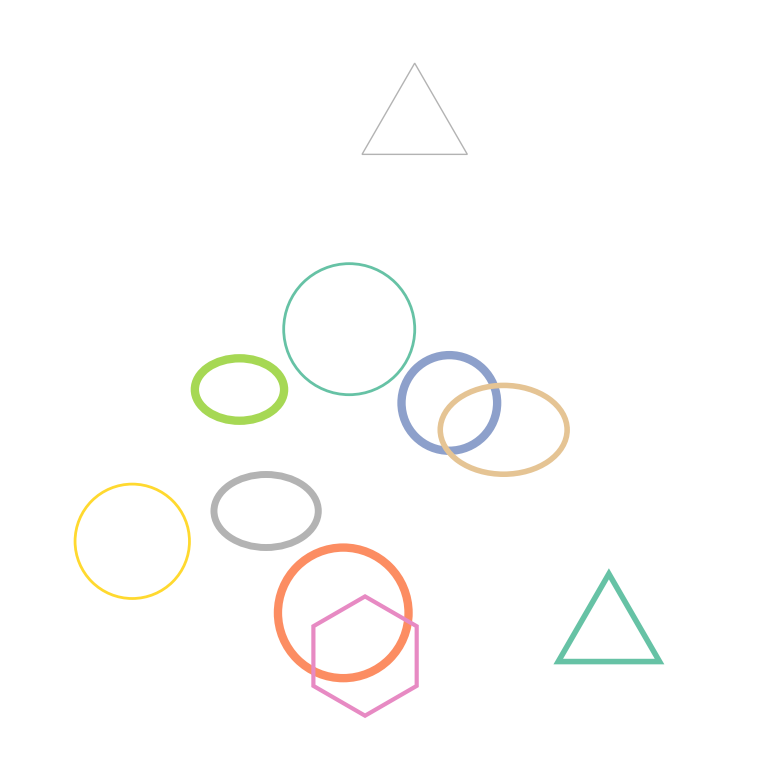[{"shape": "triangle", "thickness": 2, "radius": 0.38, "center": [0.791, 0.179]}, {"shape": "circle", "thickness": 1, "radius": 0.43, "center": [0.454, 0.573]}, {"shape": "circle", "thickness": 3, "radius": 0.42, "center": [0.446, 0.204]}, {"shape": "circle", "thickness": 3, "radius": 0.31, "center": [0.584, 0.477]}, {"shape": "hexagon", "thickness": 1.5, "radius": 0.39, "center": [0.474, 0.148]}, {"shape": "oval", "thickness": 3, "radius": 0.29, "center": [0.311, 0.494]}, {"shape": "circle", "thickness": 1, "radius": 0.37, "center": [0.172, 0.297]}, {"shape": "oval", "thickness": 2, "radius": 0.41, "center": [0.654, 0.442]}, {"shape": "triangle", "thickness": 0.5, "radius": 0.39, "center": [0.539, 0.839]}, {"shape": "oval", "thickness": 2.5, "radius": 0.34, "center": [0.346, 0.336]}]